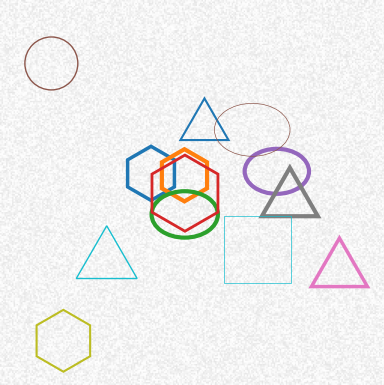[{"shape": "hexagon", "thickness": 2.5, "radius": 0.35, "center": [0.392, 0.55]}, {"shape": "triangle", "thickness": 1.5, "radius": 0.36, "center": [0.531, 0.672]}, {"shape": "hexagon", "thickness": 3, "radius": 0.34, "center": [0.479, 0.545]}, {"shape": "oval", "thickness": 3, "radius": 0.43, "center": [0.48, 0.443]}, {"shape": "hexagon", "thickness": 2, "radius": 0.49, "center": [0.48, 0.498]}, {"shape": "oval", "thickness": 3, "radius": 0.42, "center": [0.719, 0.555]}, {"shape": "circle", "thickness": 1, "radius": 0.34, "center": [0.133, 0.835]}, {"shape": "oval", "thickness": 0.5, "radius": 0.49, "center": [0.655, 0.663]}, {"shape": "triangle", "thickness": 2.5, "radius": 0.42, "center": [0.882, 0.298]}, {"shape": "triangle", "thickness": 3, "radius": 0.42, "center": [0.753, 0.48]}, {"shape": "hexagon", "thickness": 1.5, "radius": 0.4, "center": [0.165, 0.115]}, {"shape": "triangle", "thickness": 1, "radius": 0.46, "center": [0.277, 0.322]}, {"shape": "square", "thickness": 0.5, "radius": 0.44, "center": [0.668, 0.351]}]